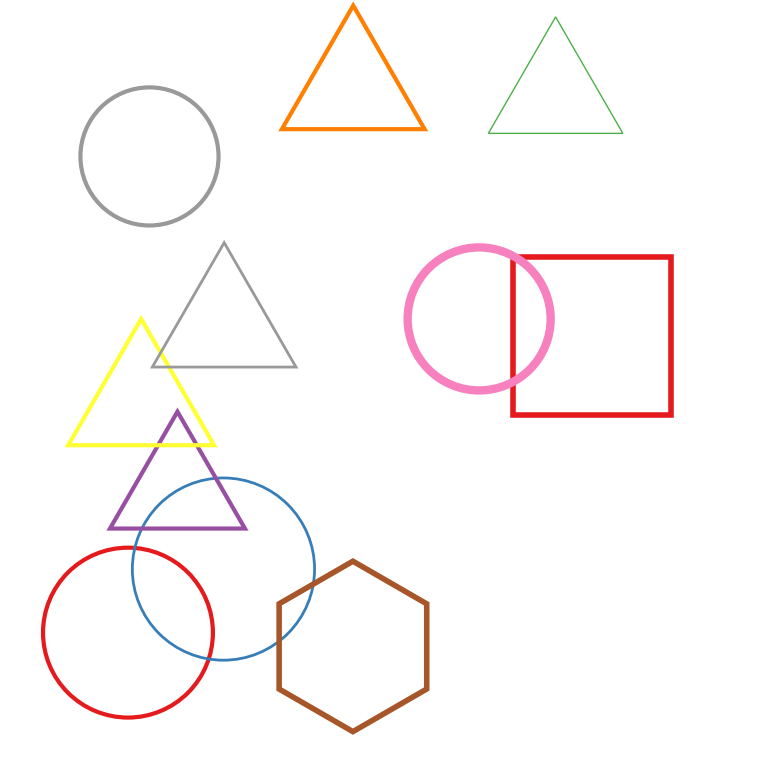[{"shape": "circle", "thickness": 1.5, "radius": 0.55, "center": [0.166, 0.178]}, {"shape": "square", "thickness": 2, "radius": 0.51, "center": [0.769, 0.564]}, {"shape": "circle", "thickness": 1, "radius": 0.59, "center": [0.29, 0.261]}, {"shape": "triangle", "thickness": 0.5, "radius": 0.5, "center": [0.722, 0.877]}, {"shape": "triangle", "thickness": 1.5, "radius": 0.51, "center": [0.23, 0.364]}, {"shape": "triangle", "thickness": 1.5, "radius": 0.54, "center": [0.459, 0.886]}, {"shape": "triangle", "thickness": 1.5, "radius": 0.55, "center": [0.183, 0.476]}, {"shape": "hexagon", "thickness": 2, "radius": 0.55, "center": [0.458, 0.16]}, {"shape": "circle", "thickness": 3, "radius": 0.46, "center": [0.622, 0.586]}, {"shape": "triangle", "thickness": 1, "radius": 0.54, "center": [0.291, 0.577]}, {"shape": "circle", "thickness": 1.5, "radius": 0.45, "center": [0.194, 0.797]}]